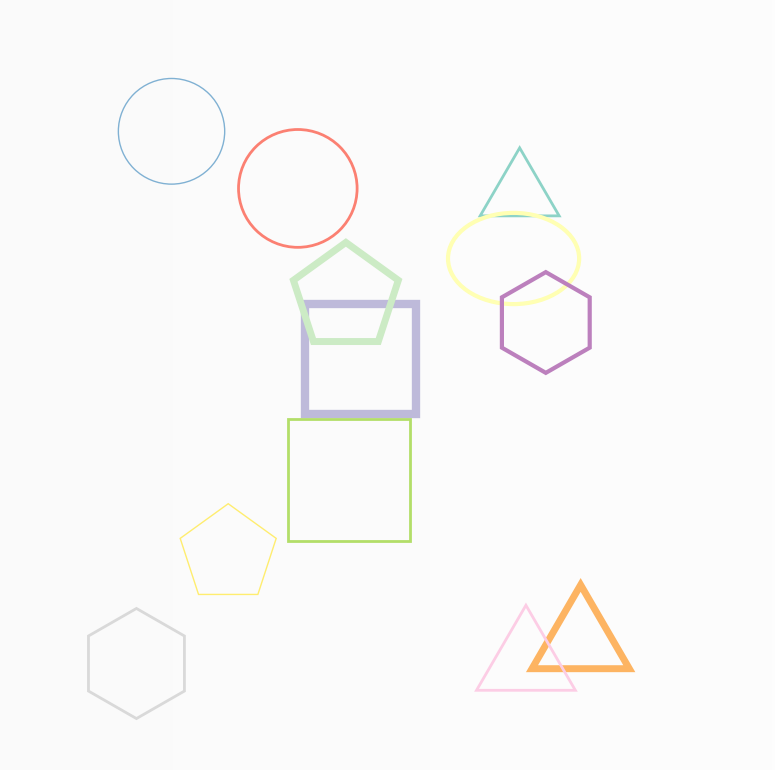[{"shape": "triangle", "thickness": 1, "radius": 0.29, "center": [0.671, 0.749]}, {"shape": "oval", "thickness": 1.5, "radius": 0.42, "center": [0.663, 0.664]}, {"shape": "square", "thickness": 3, "radius": 0.36, "center": [0.465, 0.533]}, {"shape": "circle", "thickness": 1, "radius": 0.38, "center": [0.384, 0.755]}, {"shape": "circle", "thickness": 0.5, "radius": 0.34, "center": [0.221, 0.829]}, {"shape": "triangle", "thickness": 2.5, "radius": 0.36, "center": [0.749, 0.168]}, {"shape": "square", "thickness": 1, "radius": 0.39, "center": [0.45, 0.377]}, {"shape": "triangle", "thickness": 1, "radius": 0.37, "center": [0.679, 0.14]}, {"shape": "hexagon", "thickness": 1, "radius": 0.36, "center": [0.176, 0.138]}, {"shape": "hexagon", "thickness": 1.5, "radius": 0.33, "center": [0.704, 0.581]}, {"shape": "pentagon", "thickness": 2.5, "radius": 0.36, "center": [0.446, 0.614]}, {"shape": "pentagon", "thickness": 0.5, "radius": 0.33, "center": [0.294, 0.281]}]